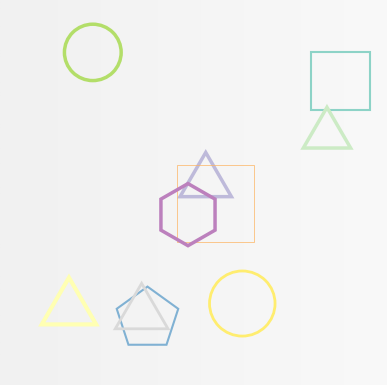[{"shape": "square", "thickness": 1.5, "radius": 0.38, "center": [0.879, 0.79]}, {"shape": "triangle", "thickness": 3, "radius": 0.41, "center": [0.178, 0.198]}, {"shape": "triangle", "thickness": 2.5, "radius": 0.38, "center": [0.531, 0.527]}, {"shape": "pentagon", "thickness": 1.5, "radius": 0.42, "center": [0.381, 0.172]}, {"shape": "square", "thickness": 0.5, "radius": 0.5, "center": [0.555, 0.471]}, {"shape": "circle", "thickness": 2.5, "radius": 0.37, "center": [0.239, 0.864]}, {"shape": "triangle", "thickness": 2, "radius": 0.39, "center": [0.366, 0.185]}, {"shape": "hexagon", "thickness": 2.5, "radius": 0.4, "center": [0.485, 0.443]}, {"shape": "triangle", "thickness": 2.5, "radius": 0.35, "center": [0.844, 0.651]}, {"shape": "circle", "thickness": 2, "radius": 0.42, "center": [0.625, 0.212]}]